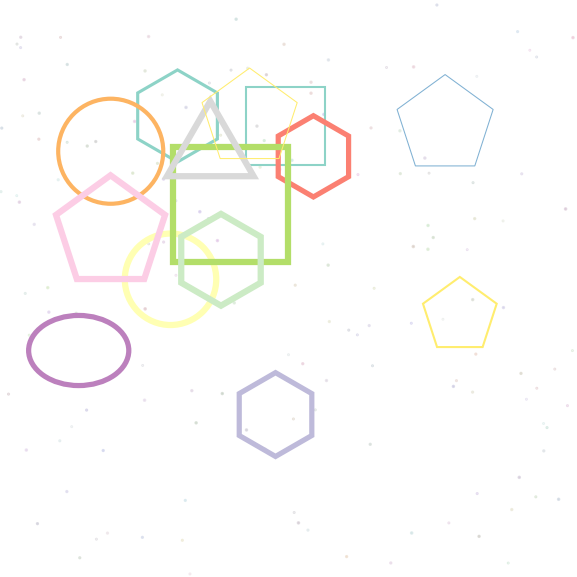[{"shape": "hexagon", "thickness": 1.5, "radius": 0.4, "center": [0.307, 0.798]}, {"shape": "square", "thickness": 1, "radius": 0.34, "center": [0.494, 0.782]}, {"shape": "circle", "thickness": 3, "radius": 0.4, "center": [0.295, 0.516]}, {"shape": "hexagon", "thickness": 2.5, "radius": 0.36, "center": [0.477, 0.281]}, {"shape": "hexagon", "thickness": 2.5, "radius": 0.35, "center": [0.543, 0.728]}, {"shape": "pentagon", "thickness": 0.5, "radius": 0.44, "center": [0.771, 0.783]}, {"shape": "circle", "thickness": 2, "radius": 0.45, "center": [0.192, 0.737]}, {"shape": "square", "thickness": 3, "radius": 0.5, "center": [0.4, 0.645]}, {"shape": "pentagon", "thickness": 3, "radius": 0.5, "center": [0.191, 0.596]}, {"shape": "triangle", "thickness": 3, "radius": 0.43, "center": [0.364, 0.737]}, {"shape": "oval", "thickness": 2.5, "radius": 0.43, "center": [0.136, 0.392]}, {"shape": "hexagon", "thickness": 3, "radius": 0.4, "center": [0.383, 0.549]}, {"shape": "pentagon", "thickness": 0.5, "radius": 0.43, "center": [0.432, 0.795]}, {"shape": "pentagon", "thickness": 1, "radius": 0.34, "center": [0.796, 0.452]}]